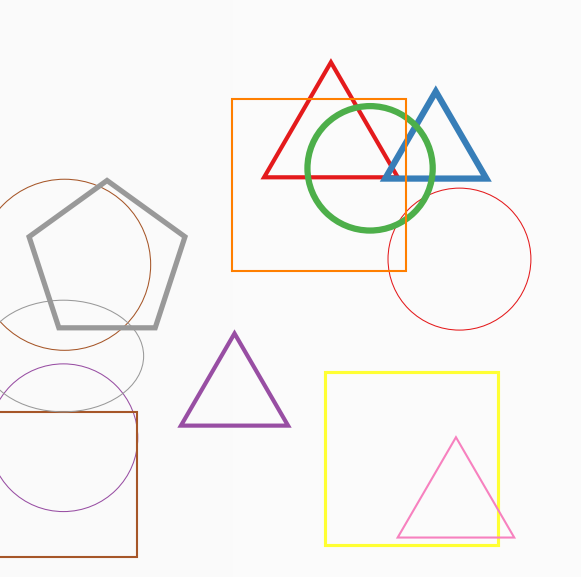[{"shape": "circle", "thickness": 0.5, "radius": 0.61, "center": [0.79, 0.55]}, {"shape": "triangle", "thickness": 2, "radius": 0.66, "center": [0.569, 0.759]}, {"shape": "triangle", "thickness": 3, "radius": 0.5, "center": [0.75, 0.74]}, {"shape": "circle", "thickness": 3, "radius": 0.54, "center": [0.637, 0.708]}, {"shape": "triangle", "thickness": 2, "radius": 0.53, "center": [0.403, 0.315]}, {"shape": "circle", "thickness": 0.5, "radius": 0.64, "center": [0.109, 0.241]}, {"shape": "square", "thickness": 1, "radius": 0.75, "center": [0.549, 0.679]}, {"shape": "square", "thickness": 1.5, "radius": 0.75, "center": [0.708, 0.205]}, {"shape": "square", "thickness": 1, "radius": 0.63, "center": [0.109, 0.16]}, {"shape": "circle", "thickness": 0.5, "radius": 0.74, "center": [0.111, 0.541]}, {"shape": "triangle", "thickness": 1, "radius": 0.58, "center": [0.784, 0.126]}, {"shape": "oval", "thickness": 0.5, "radius": 0.69, "center": [0.109, 0.383]}, {"shape": "pentagon", "thickness": 2.5, "radius": 0.7, "center": [0.184, 0.546]}]